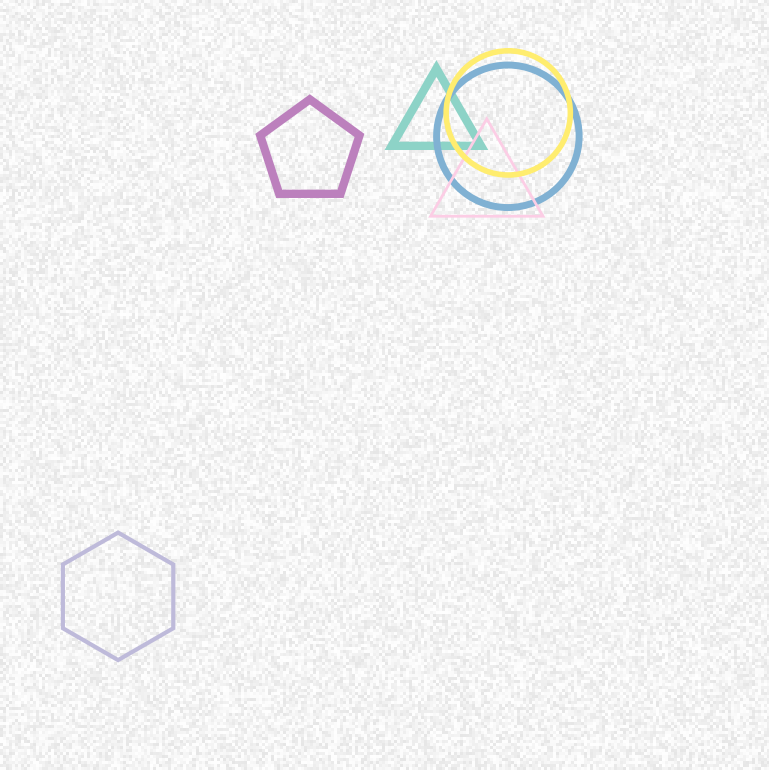[{"shape": "triangle", "thickness": 3, "radius": 0.33, "center": [0.567, 0.844]}, {"shape": "hexagon", "thickness": 1.5, "radius": 0.41, "center": [0.153, 0.226]}, {"shape": "circle", "thickness": 2.5, "radius": 0.46, "center": [0.66, 0.823]}, {"shape": "triangle", "thickness": 1, "radius": 0.42, "center": [0.632, 0.761]}, {"shape": "pentagon", "thickness": 3, "radius": 0.34, "center": [0.402, 0.803]}, {"shape": "circle", "thickness": 2, "radius": 0.4, "center": [0.66, 0.853]}]